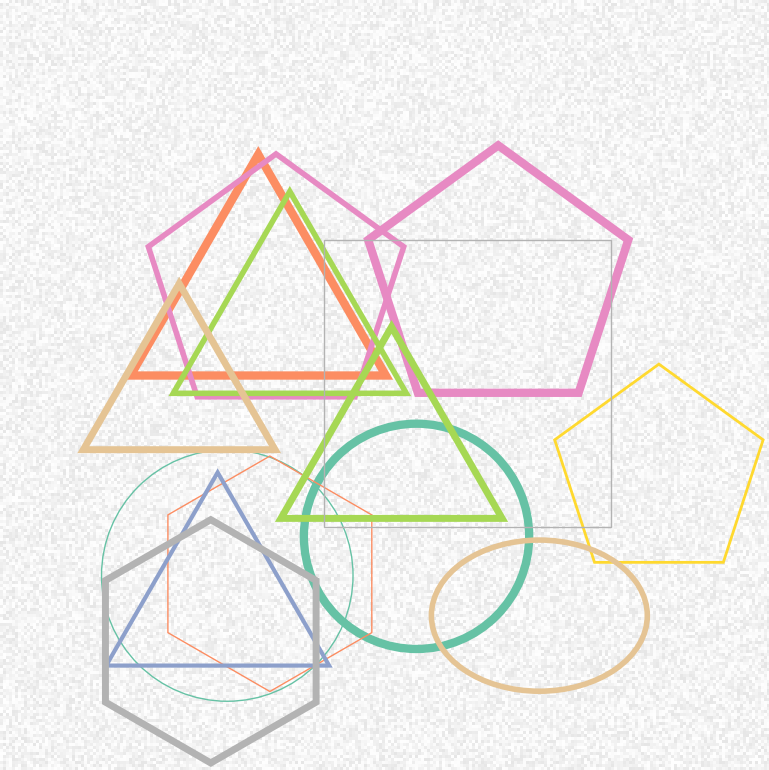[{"shape": "circle", "thickness": 3, "radius": 0.73, "center": [0.541, 0.303]}, {"shape": "circle", "thickness": 0.5, "radius": 0.82, "center": [0.295, 0.253]}, {"shape": "triangle", "thickness": 3, "radius": 0.96, "center": [0.335, 0.608]}, {"shape": "hexagon", "thickness": 0.5, "radius": 0.76, "center": [0.35, 0.255]}, {"shape": "triangle", "thickness": 1.5, "radius": 0.84, "center": [0.283, 0.219]}, {"shape": "pentagon", "thickness": 2, "radius": 0.87, "center": [0.358, 0.626]}, {"shape": "pentagon", "thickness": 3, "radius": 0.89, "center": [0.647, 0.634]}, {"shape": "triangle", "thickness": 2.5, "radius": 0.83, "center": [0.508, 0.41]}, {"shape": "triangle", "thickness": 2, "radius": 0.87, "center": [0.376, 0.577]}, {"shape": "pentagon", "thickness": 1, "radius": 0.71, "center": [0.856, 0.385]}, {"shape": "oval", "thickness": 2, "radius": 0.7, "center": [0.7, 0.2]}, {"shape": "triangle", "thickness": 2.5, "radius": 0.72, "center": [0.233, 0.488]}, {"shape": "square", "thickness": 0.5, "radius": 0.93, "center": [0.607, 0.502]}, {"shape": "hexagon", "thickness": 2.5, "radius": 0.79, "center": [0.274, 0.167]}]